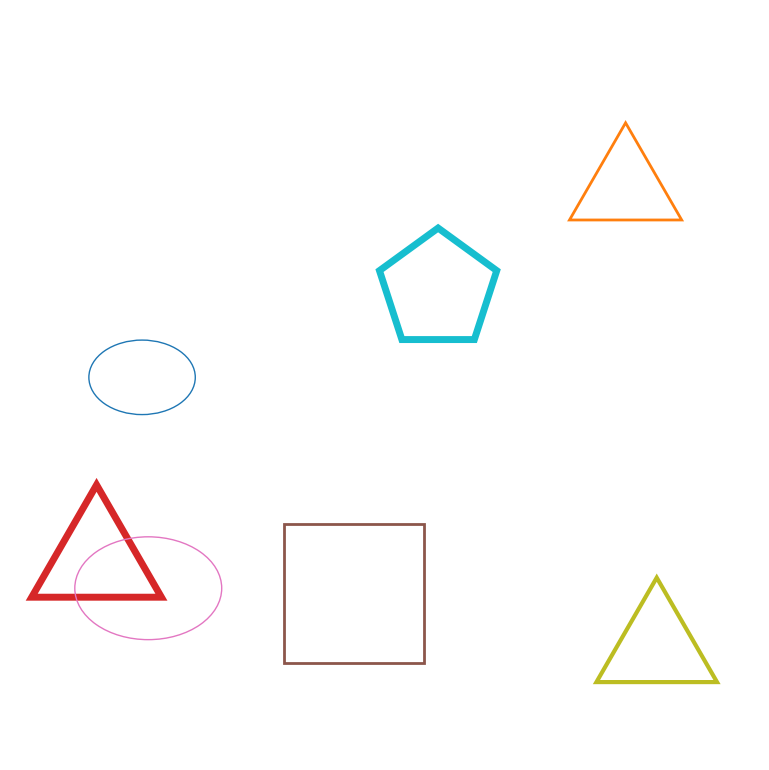[{"shape": "oval", "thickness": 0.5, "radius": 0.35, "center": [0.185, 0.51]}, {"shape": "triangle", "thickness": 1, "radius": 0.42, "center": [0.812, 0.756]}, {"shape": "triangle", "thickness": 2.5, "radius": 0.49, "center": [0.125, 0.273]}, {"shape": "square", "thickness": 1, "radius": 0.45, "center": [0.46, 0.229]}, {"shape": "oval", "thickness": 0.5, "radius": 0.48, "center": [0.193, 0.236]}, {"shape": "triangle", "thickness": 1.5, "radius": 0.45, "center": [0.853, 0.159]}, {"shape": "pentagon", "thickness": 2.5, "radius": 0.4, "center": [0.569, 0.624]}]